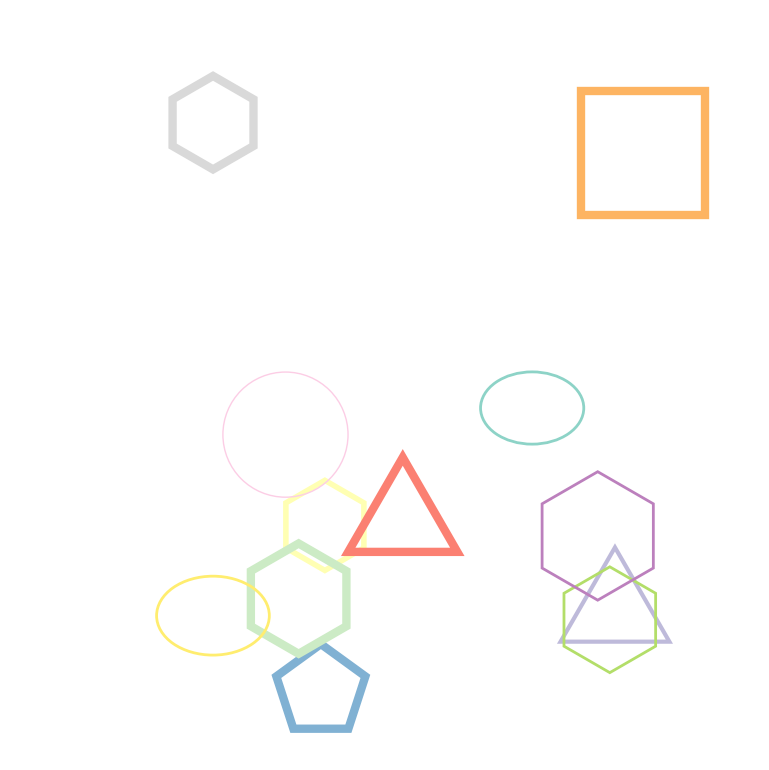[{"shape": "oval", "thickness": 1, "radius": 0.34, "center": [0.691, 0.47]}, {"shape": "hexagon", "thickness": 2, "radius": 0.29, "center": [0.422, 0.318]}, {"shape": "triangle", "thickness": 1.5, "radius": 0.41, "center": [0.799, 0.207]}, {"shape": "triangle", "thickness": 3, "radius": 0.41, "center": [0.523, 0.324]}, {"shape": "pentagon", "thickness": 3, "radius": 0.3, "center": [0.417, 0.103]}, {"shape": "square", "thickness": 3, "radius": 0.41, "center": [0.835, 0.801]}, {"shape": "hexagon", "thickness": 1, "radius": 0.34, "center": [0.792, 0.195]}, {"shape": "circle", "thickness": 0.5, "radius": 0.41, "center": [0.371, 0.436]}, {"shape": "hexagon", "thickness": 3, "radius": 0.3, "center": [0.277, 0.841]}, {"shape": "hexagon", "thickness": 1, "radius": 0.42, "center": [0.776, 0.304]}, {"shape": "hexagon", "thickness": 3, "radius": 0.36, "center": [0.388, 0.223]}, {"shape": "oval", "thickness": 1, "radius": 0.37, "center": [0.277, 0.2]}]